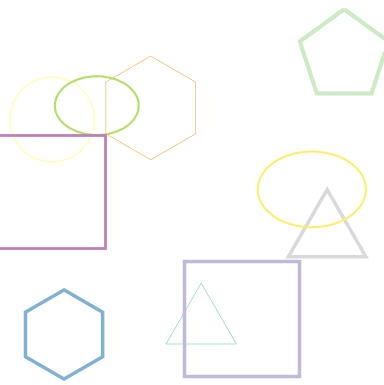[{"shape": "triangle", "thickness": 0.5, "radius": 0.53, "center": [0.523, 0.159]}, {"shape": "circle", "thickness": 1, "radius": 0.55, "center": [0.136, 0.69]}, {"shape": "square", "thickness": 2.5, "radius": 0.75, "center": [0.627, 0.173]}, {"shape": "hexagon", "thickness": 2.5, "radius": 0.58, "center": [0.166, 0.131]}, {"shape": "hexagon", "thickness": 0.5, "radius": 0.67, "center": [0.391, 0.72]}, {"shape": "oval", "thickness": 1.5, "radius": 0.54, "center": [0.251, 0.726]}, {"shape": "triangle", "thickness": 2.5, "radius": 0.58, "center": [0.85, 0.391]}, {"shape": "square", "thickness": 2, "radius": 0.73, "center": [0.127, 0.502]}, {"shape": "pentagon", "thickness": 3, "radius": 0.6, "center": [0.894, 0.855]}, {"shape": "oval", "thickness": 1.5, "radius": 0.7, "center": [0.81, 0.508]}]